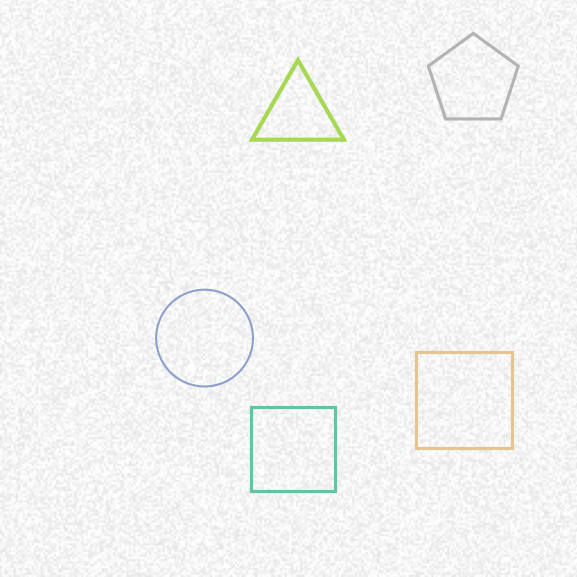[{"shape": "square", "thickness": 1.5, "radius": 0.36, "center": [0.507, 0.222]}, {"shape": "circle", "thickness": 1, "radius": 0.42, "center": [0.354, 0.414]}, {"shape": "triangle", "thickness": 2, "radius": 0.46, "center": [0.516, 0.803]}, {"shape": "square", "thickness": 1.5, "radius": 0.42, "center": [0.803, 0.307]}, {"shape": "pentagon", "thickness": 1.5, "radius": 0.41, "center": [0.82, 0.859]}]